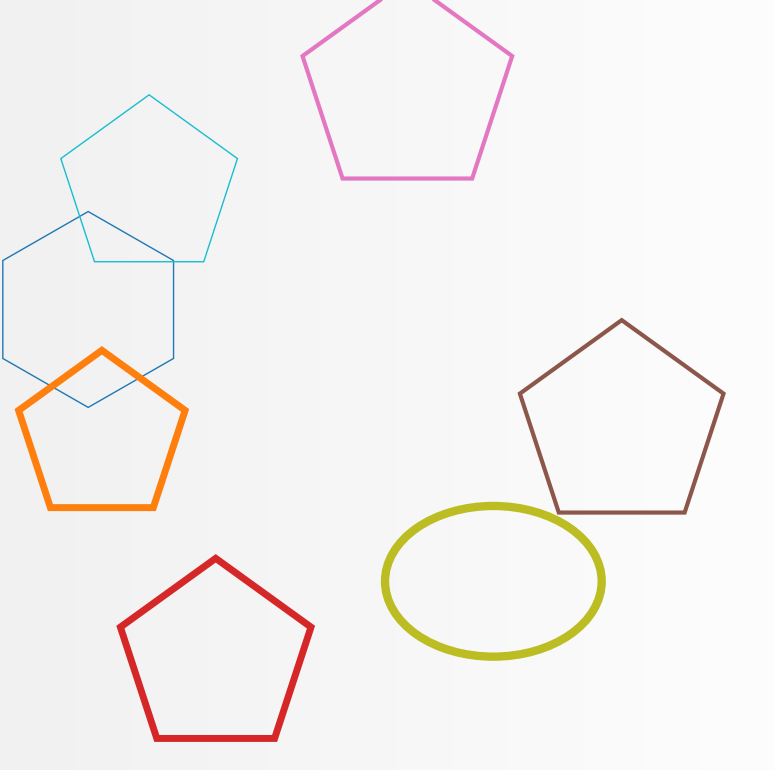[{"shape": "hexagon", "thickness": 0.5, "radius": 0.64, "center": [0.114, 0.598]}, {"shape": "pentagon", "thickness": 2.5, "radius": 0.56, "center": [0.131, 0.432]}, {"shape": "pentagon", "thickness": 2.5, "radius": 0.65, "center": [0.278, 0.146]}, {"shape": "pentagon", "thickness": 1.5, "radius": 0.69, "center": [0.802, 0.446]}, {"shape": "pentagon", "thickness": 1.5, "radius": 0.71, "center": [0.526, 0.883]}, {"shape": "oval", "thickness": 3, "radius": 0.7, "center": [0.637, 0.245]}, {"shape": "pentagon", "thickness": 0.5, "radius": 0.6, "center": [0.192, 0.757]}]